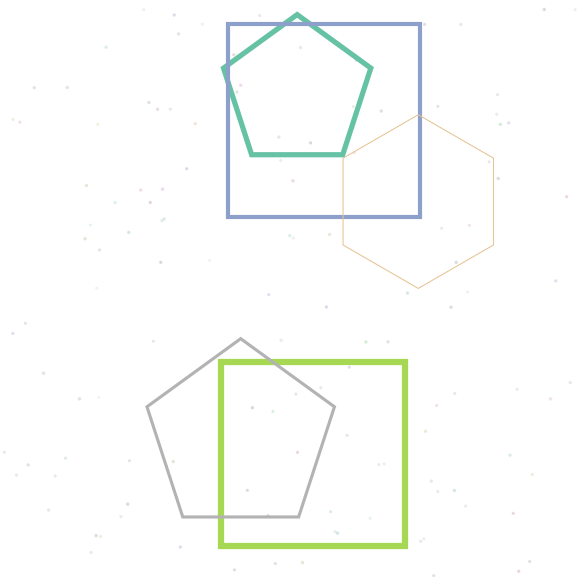[{"shape": "pentagon", "thickness": 2.5, "radius": 0.67, "center": [0.515, 0.84]}, {"shape": "square", "thickness": 2, "radius": 0.83, "center": [0.561, 0.791]}, {"shape": "square", "thickness": 3, "radius": 0.8, "center": [0.543, 0.213]}, {"shape": "hexagon", "thickness": 0.5, "radius": 0.75, "center": [0.724, 0.65]}, {"shape": "pentagon", "thickness": 1.5, "radius": 0.85, "center": [0.417, 0.242]}]